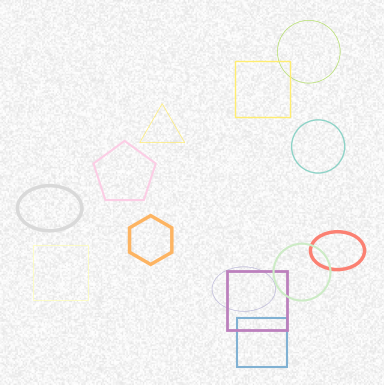[{"shape": "circle", "thickness": 1, "radius": 0.35, "center": [0.826, 0.62]}, {"shape": "square", "thickness": 0.5, "radius": 0.36, "center": [0.157, 0.292]}, {"shape": "oval", "thickness": 0.5, "radius": 0.41, "center": [0.633, 0.249]}, {"shape": "oval", "thickness": 2.5, "radius": 0.35, "center": [0.877, 0.349]}, {"shape": "square", "thickness": 1.5, "radius": 0.32, "center": [0.68, 0.11]}, {"shape": "hexagon", "thickness": 2.5, "radius": 0.32, "center": [0.391, 0.377]}, {"shape": "circle", "thickness": 0.5, "radius": 0.41, "center": [0.802, 0.866]}, {"shape": "pentagon", "thickness": 1.5, "radius": 0.43, "center": [0.324, 0.549]}, {"shape": "oval", "thickness": 2.5, "radius": 0.42, "center": [0.129, 0.459]}, {"shape": "square", "thickness": 2, "radius": 0.39, "center": [0.667, 0.219]}, {"shape": "circle", "thickness": 1.5, "radius": 0.37, "center": [0.784, 0.293]}, {"shape": "triangle", "thickness": 0.5, "radius": 0.34, "center": [0.421, 0.663]}, {"shape": "square", "thickness": 1, "radius": 0.36, "center": [0.681, 0.769]}]